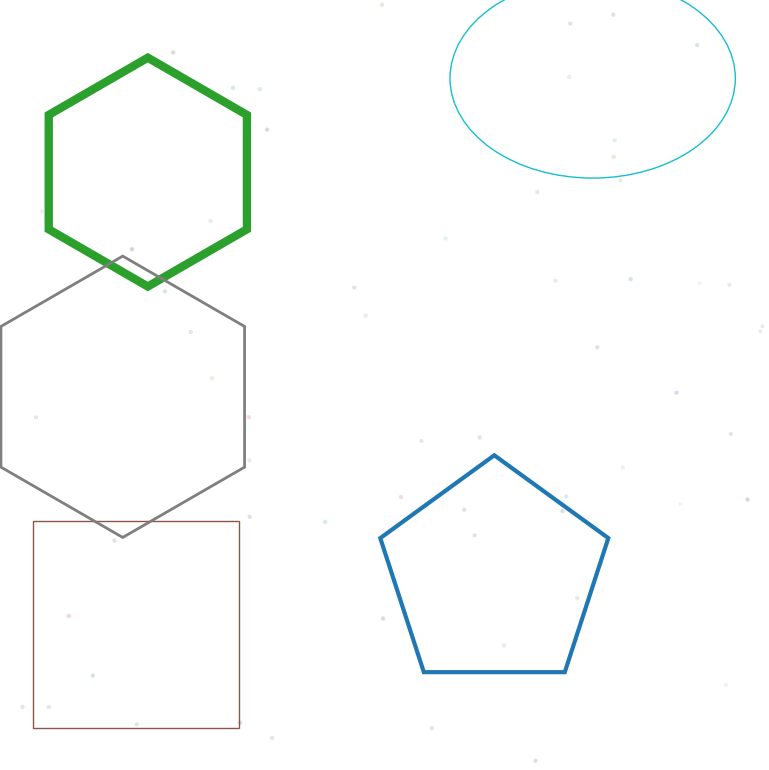[{"shape": "pentagon", "thickness": 1.5, "radius": 0.78, "center": [0.642, 0.253]}, {"shape": "hexagon", "thickness": 3, "radius": 0.74, "center": [0.192, 0.776]}, {"shape": "square", "thickness": 0.5, "radius": 0.67, "center": [0.177, 0.189]}, {"shape": "hexagon", "thickness": 1, "radius": 0.91, "center": [0.159, 0.485]}, {"shape": "oval", "thickness": 0.5, "radius": 0.93, "center": [0.77, 0.898]}]